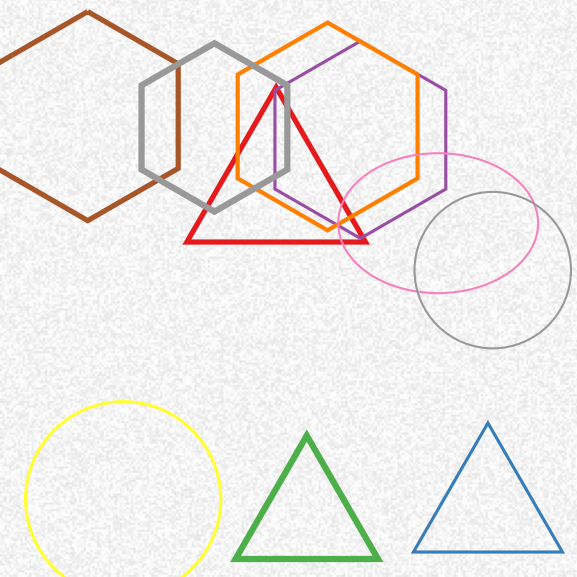[{"shape": "triangle", "thickness": 2.5, "radius": 0.89, "center": [0.478, 0.669]}, {"shape": "triangle", "thickness": 1.5, "radius": 0.74, "center": [0.845, 0.118]}, {"shape": "triangle", "thickness": 3, "radius": 0.71, "center": [0.531, 0.102]}, {"shape": "hexagon", "thickness": 1.5, "radius": 0.85, "center": [0.624, 0.757]}, {"shape": "hexagon", "thickness": 2, "radius": 0.9, "center": [0.567, 0.78]}, {"shape": "circle", "thickness": 1.5, "radius": 0.85, "center": [0.213, 0.135]}, {"shape": "hexagon", "thickness": 2.5, "radius": 0.9, "center": [0.152, 0.798]}, {"shape": "oval", "thickness": 1, "radius": 0.87, "center": [0.759, 0.613]}, {"shape": "circle", "thickness": 1, "radius": 0.68, "center": [0.853, 0.531]}, {"shape": "hexagon", "thickness": 3, "radius": 0.73, "center": [0.371, 0.778]}]